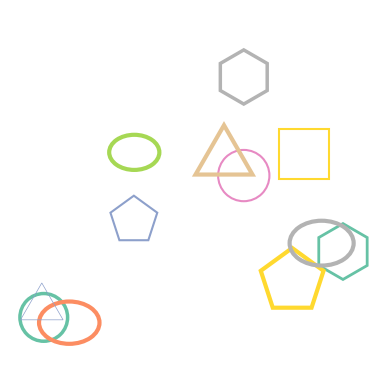[{"shape": "circle", "thickness": 2.5, "radius": 0.31, "center": [0.114, 0.176]}, {"shape": "hexagon", "thickness": 2, "radius": 0.36, "center": [0.891, 0.347]}, {"shape": "oval", "thickness": 3, "radius": 0.39, "center": [0.18, 0.162]}, {"shape": "pentagon", "thickness": 1.5, "radius": 0.32, "center": [0.348, 0.428]}, {"shape": "triangle", "thickness": 0.5, "radius": 0.32, "center": [0.109, 0.201]}, {"shape": "circle", "thickness": 1.5, "radius": 0.33, "center": [0.633, 0.544]}, {"shape": "oval", "thickness": 3, "radius": 0.33, "center": [0.349, 0.604]}, {"shape": "square", "thickness": 1.5, "radius": 0.33, "center": [0.79, 0.601]}, {"shape": "pentagon", "thickness": 3, "radius": 0.43, "center": [0.759, 0.27]}, {"shape": "triangle", "thickness": 3, "radius": 0.43, "center": [0.582, 0.589]}, {"shape": "hexagon", "thickness": 2.5, "radius": 0.35, "center": [0.633, 0.8]}, {"shape": "oval", "thickness": 3, "radius": 0.42, "center": [0.835, 0.368]}]